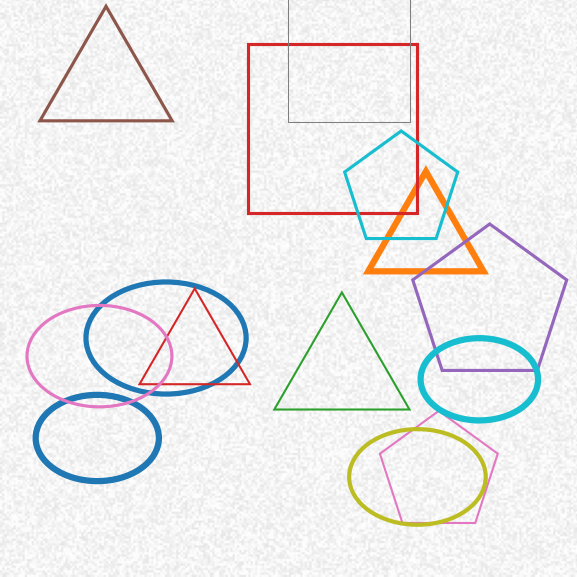[{"shape": "oval", "thickness": 3, "radius": 0.53, "center": [0.168, 0.241]}, {"shape": "oval", "thickness": 2.5, "radius": 0.69, "center": [0.288, 0.414]}, {"shape": "triangle", "thickness": 3, "radius": 0.58, "center": [0.737, 0.587]}, {"shape": "triangle", "thickness": 1, "radius": 0.68, "center": [0.592, 0.358]}, {"shape": "triangle", "thickness": 1, "radius": 0.55, "center": [0.337, 0.389]}, {"shape": "square", "thickness": 1.5, "radius": 0.73, "center": [0.576, 0.776]}, {"shape": "pentagon", "thickness": 1.5, "radius": 0.7, "center": [0.848, 0.471]}, {"shape": "triangle", "thickness": 1.5, "radius": 0.66, "center": [0.184, 0.856]}, {"shape": "oval", "thickness": 1.5, "radius": 0.63, "center": [0.172, 0.382]}, {"shape": "pentagon", "thickness": 1, "radius": 0.54, "center": [0.76, 0.18]}, {"shape": "square", "thickness": 0.5, "radius": 0.53, "center": [0.604, 0.894]}, {"shape": "oval", "thickness": 2, "radius": 0.59, "center": [0.723, 0.173]}, {"shape": "oval", "thickness": 3, "radius": 0.51, "center": [0.83, 0.342]}, {"shape": "pentagon", "thickness": 1.5, "radius": 0.51, "center": [0.695, 0.669]}]